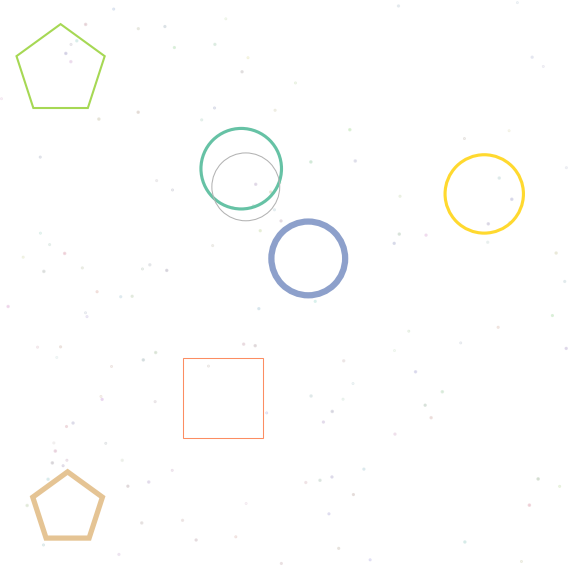[{"shape": "circle", "thickness": 1.5, "radius": 0.35, "center": [0.418, 0.707]}, {"shape": "square", "thickness": 0.5, "radius": 0.35, "center": [0.386, 0.31]}, {"shape": "circle", "thickness": 3, "radius": 0.32, "center": [0.534, 0.552]}, {"shape": "pentagon", "thickness": 1, "radius": 0.4, "center": [0.105, 0.877]}, {"shape": "circle", "thickness": 1.5, "radius": 0.34, "center": [0.839, 0.663]}, {"shape": "pentagon", "thickness": 2.5, "radius": 0.32, "center": [0.117, 0.119]}, {"shape": "circle", "thickness": 0.5, "radius": 0.29, "center": [0.426, 0.676]}]